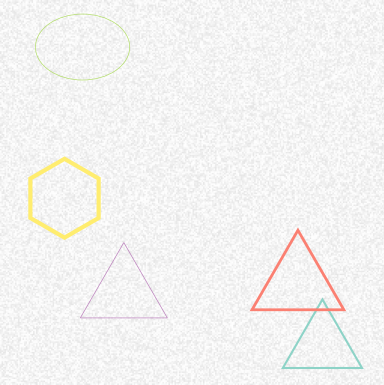[{"shape": "triangle", "thickness": 1.5, "radius": 0.59, "center": [0.838, 0.103]}, {"shape": "triangle", "thickness": 2, "radius": 0.69, "center": [0.774, 0.264]}, {"shape": "oval", "thickness": 0.5, "radius": 0.61, "center": [0.214, 0.878]}, {"shape": "triangle", "thickness": 0.5, "radius": 0.65, "center": [0.322, 0.239]}, {"shape": "hexagon", "thickness": 3, "radius": 0.51, "center": [0.168, 0.485]}]